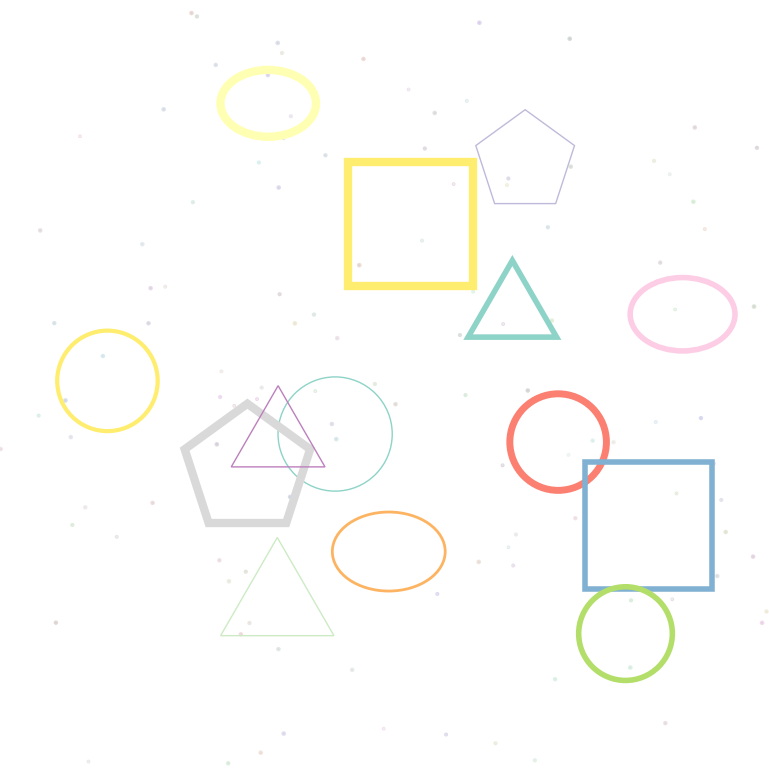[{"shape": "circle", "thickness": 0.5, "radius": 0.37, "center": [0.435, 0.436]}, {"shape": "triangle", "thickness": 2, "radius": 0.33, "center": [0.665, 0.595]}, {"shape": "oval", "thickness": 3, "radius": 0.31, "center": [0.348, 0.866]}, {"shape": "pentagon", "thickness": 0.5, "radius": 0.34, "center": [0.682, 0.79]}, {"shape": "circle", "thickness": 2.5, "radius": 0.31, "center": [0.725, 0.426]}, {"shape": "square", "thickness": 2, "radius": 0.41, "center": [0.842, 0.317]}, {"shape": "oval", "thickness": 1, "radius": 0.37, "center": [0.505, 0.284]}, {"shape": "circle", "thickness": 2, "radius": 0.3, "center": [0.812, 0.177]}, {"shape": "oval", "thickness": 2, "radius": 0.34, "center": [0.886, 0.592]}, {"shape": "pentagon", "thickness": 3, "radius": 0.43, "center": [0.321, 0.39]}, {"shape": "triangle", "thickness": 0.5, "radius": 0.35, "center": [0.361, 0.429]}, {"shape": "triangle", "thickness": 0.5, "radius": 0.42, "center": [0.36, 0.217]}, {"shape": "square", "thickness": 3, "radius": 0.4, "center": [0.533, 0.709]}, {"shape": "circle", "thickness": 1.5, "radius": 0.33, "center": [0.14, 0.505]}]